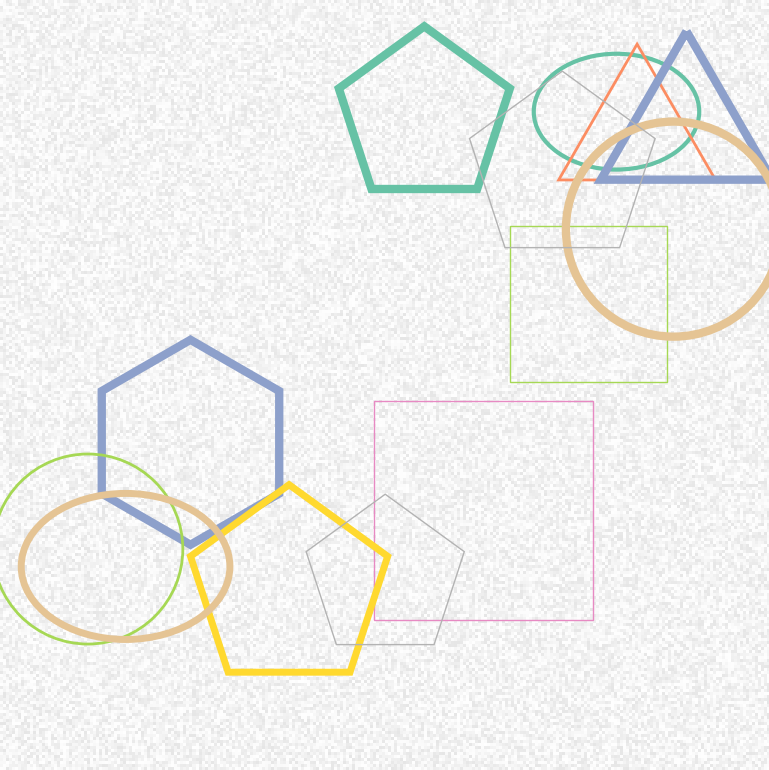[{"shape": "pentagon", "thickness": 3, "radius": 0.58, "center": [0.551, 0.849]}, {"shape": "oval", "thickness": 1.5, "radius": 0.54, "center": [0.801, 0.855]}, {"shape": "triangle", "thickness": 1, "radius": 0.59, "center": [0.827, 0.825]}, {"shape": "hexagon", "thickness": 3, "radius": 0.67, "center": [0.247, 0.426]}, {"shape": "triangle", "thickness": 3, "radius": 0.64, "center": [0.892, 0.831]}, {"shape": "square", "thickness": 0.5, "radius": 0.71, "center": [0.628, 0.337]}, {"shape": "circle", "thickness": 1, "radius": 0.62, "center": [0.114, 0.287]}, {"shape": "square", "thickness": 0.5, "radius": 0.51, "center": [0.764, 0.606]}, {"shape": "pentagon", "thickness": 2.5, "radius": 0.67, "center": [0.375, 0.236]}, {"shape": "circle", "thickness": 3, "radius": 0.7, "center": [0.875, 0.702]}, {"shape": "oval", "thickness": 2.5, "radius": 0.68, "center": [0.163, 0.264]}, {"shape": "pentagon", "thickness": 0.5, "radius": 0.54, "center": [0.5, 0.25]}, {"shape": "pentagon", "thickness": 0.5, "radius": 0.63, "center": [0.73, 0.781]}]